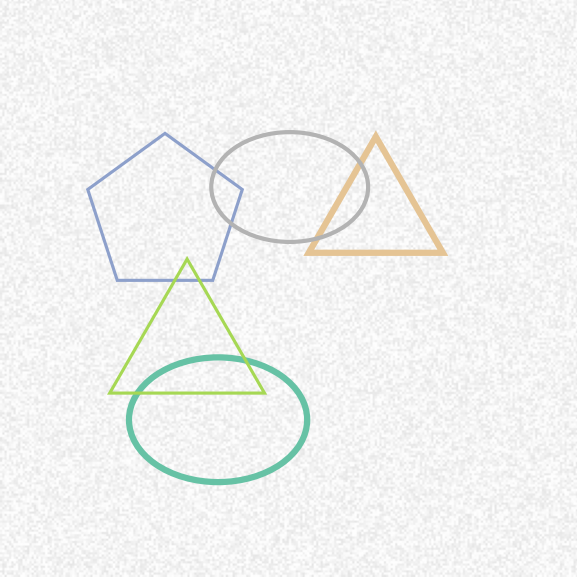[{"shape": "oval", "thickness": 3, "radius": 0.77, "center": [0.378, 0.272]}, {"shape": "pentagon", "thickness": 1.5, "radius": 0.7, "center": [0.286, 0.628]}, {"shape": "triangle", "thickness": 1.5, "radius": 0.77, "center": [0.324, 0.396]}, {"shape": "triangle", "thickness": 3, "radius": 0.67, "center": [0.651, 0.628]}, {"shape": "oval", "thickness": 2, "radius": 0.68, "center": [0.502, 0.675]}]